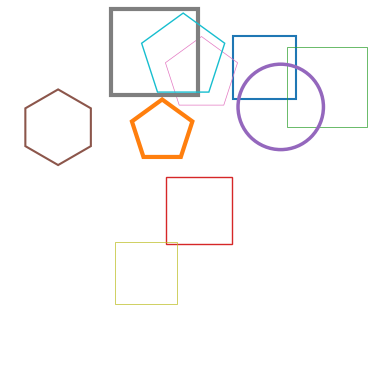[{"shape": "square", "thickness": 1.5, "radius": 0.41, "center": [0.687, 0.824]}, {"shape": "pentagon", "thickness": 3, "radius": 0.41, "center": [0.421, 0.659]}, {"shape": "square", "thickness": 0.5, "radius": 0.52, "center": [0.85, 0.773]}, {"shape": "square", "thickness": 1, "radius": 0.43, "center": [0.517, 0.453]}, {"shape": "circle", "thickness": 2.5, "radius": 0.55, "center": [0.729, 0.722]}, {"shape": "hexagon", "thickness": 1.5, "radius": 0.49, "center": [0.151, 0.67]}, {"shape": "pentagon", "thickness": 0.5, "radius": 0.49, "center": [0.523, 0.807]}, {"shape": "square", "thickness": 3, "radius": 0.56, "center": [0.401, 0.865]}, {"shape": "square", "thickness": 0.5, "radius": 0.4, "center": [0.38, 0.291]}, {"shape": "pentagon", "thickness": 1, "radius": 0.57, "center": [0.476, 0.853]}]